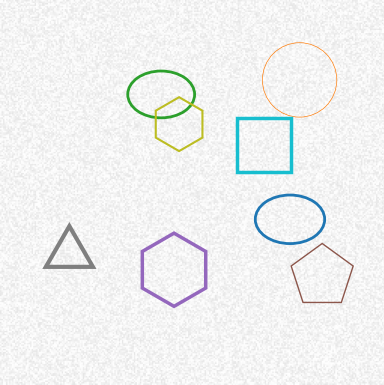[{"shape": "oval", "thickness": 2, "radius": 0.45, "center": [0.753, 0.43]}, {"shape": "circle", "thickness": 0.5, "radius": 0.48, "center": [0.778, 0.792]}, {"shape": "oval", "thickness": 2, "radius": 0.43, "center": [0.419, 0.755]}, {"shape": "hexagon", "thickness": 2.5, "radius": 0.48, "center": [0.452, 0.299]}, {"shape": "pentagon", "thickness": 1, "radius": 0.42, "center": [0.837, 0.283]}, {"shape": "triangle", "thickness": 3, "radius": 0.35, "center": [0.18, 0.342]}, {"shape": "hexagon", "thickness": 1.5, "radius": 0.35, "center": [0.465, 0.678]}, {"shape": "square", "thickness": 2.5, "radius": 0.35, "center": [0.685, 0.623]}]